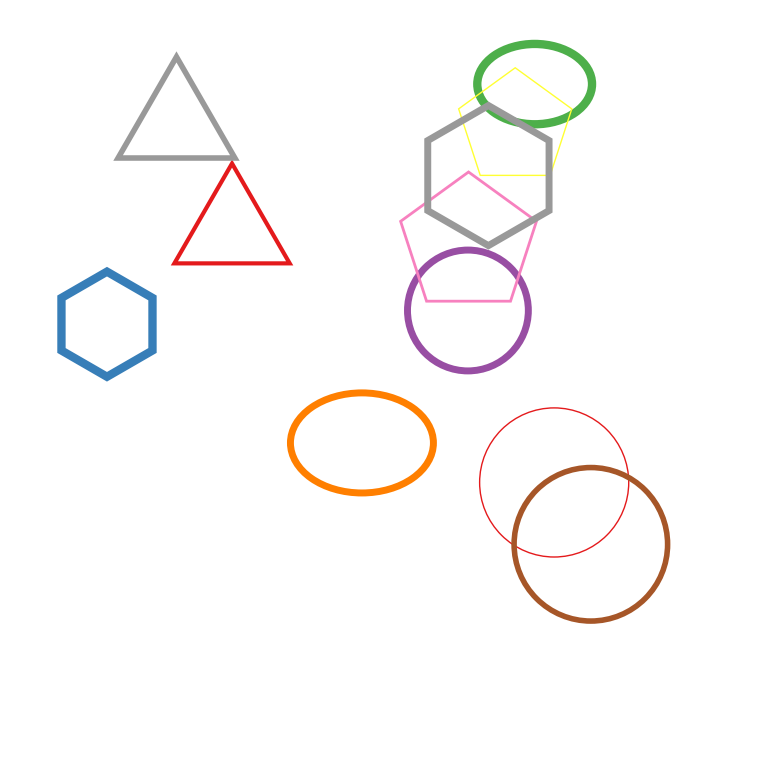[{"shape": "circle", "thickness": 0.5, "radius": 0.48, "center": [0.72, 0.373]}, {"shape": "triangle", "thickness": 1.5, "radius": 0.43, "center": [0.301, 0.701]}, {"shape": "hexagon", "thickness": 3, "radius": 0.34, "center": [0.139, 0.579]}, {"shape": "oval", "thickness": 3, "radius": 0.37, "center": [0.694, 0.891]}, {"shape": "circle", "thickness": 2.5, "radius": 0.39, "center": [0.608, 0.597]}, {"shape": "oval", "thickness": 2.5, "radius": 0.46, "center": [0.47, 0.425]}, {"shape": "pentagon", "thickness": 0.5, "radius": 0.39, "center": [0.669, 0.835]}, {"shape": "circle", "thickness": 2, "radius": 0.5, "center": [0.767, 0.293]}, {"shape": "pentagon", "thickness": 1, "radius": 0.46, "center": [0.608, 0.684]}, {"shape": "hexagon", "thickness": 2.5, "radius": 0.45, "center": [0.634, 0.772]}, {"shape": "triangle", "thickness": 2, "radius": 0.44, "center": [0.229, 0.839]}]